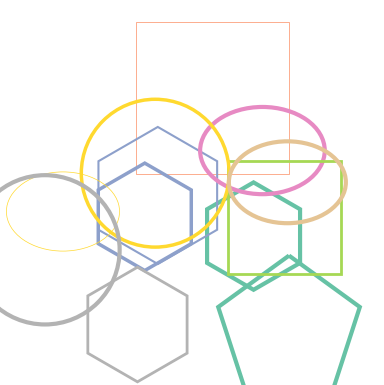[{"shape": "hexagon", "thickness": 3, "radius": 0.7, "center": [0.659, 0.387]}, {"shape": "pentagon", "thickness": 3, "radius": 0.97, "center": [0.751, 0.143]}, {"shape": "square", "thickness": 0.5, "radius": 0.99, "center": [0.552, 0.745]}, {"shape": "hexagon", "thickness": 1.5, "radius": 0.89, "center": [0.41, 0.492]}, {"shape": "hexagon", "thickness": 2.5, "radius": 0.7, "center": [0.376, 0.437]}, {"shape": "oval", "thickness": 3, "radius": 0.81, "center": [0.682, 0.609]}, {"shape": "square", "thickness": 2, "radius": 0.74, "center": [0.739, 0.435]}, {"shape": "oval", "thickness": 0.5, "radius": 0.73, "center": [0.164, 0.451]}, {"shape": "circle", "thickness": 2.5, "radius": 0.96, "center": [0.403, 0.55]}, {"shape": "oval", "thickness": 3, "radius": 0.76, "center": [0.746, 0.527]}, {"shape": "hexagon", "thickness": 2, "radius": 0.74, "center": [0.357, 0.157]}, {"shape": "circle", "thickness": 3, "radius": 0.97, "center": [0.117, 0.351]}]